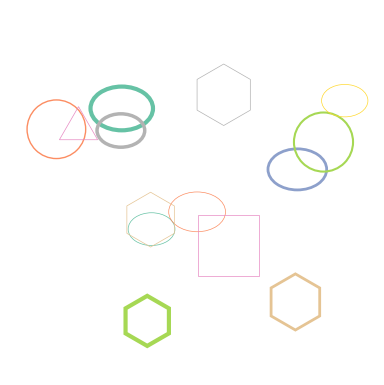[{"shape": "oval", "thickness": 0.5, "radius": 0.3, "center": [0.394, 0.405]}, {"shape": "oval", "thickness": 3, "radius": 0.41, "center": [0.316, 0.718]}, {"shape": "oval", "thickness": 0.5, "radius": 0.37, "center": [0.512, 0.45]}, {"shape": "circle", "thickness": 1, "radius": 0.38, "center": [0.146, 0.664]}, {"shape": "oval", "thickness": 2, "radius": 0.38, "center": [0.772, 0.56]}, {"shape": "square", "thickness": 0.5, "radius": 0.39, "center": [0.593, 0.363]}, {"shape": "triangle", "thickness": 0.5, "radius": 0.29, "center": [0.204, 0.666]}, {"shape": "circle", "thickness": 1.5, "radius": 0.38, "center": [0.84, 0.631]}, {"shape": "hexagon", "thickness": 3, "radius": 0.33, "center": [0.382, 0.167]}, {"shape": "oval", "thickness": 0.5, "radius": 0.3, "center": [0.895, 0.739]}, {"shape": "hexagon", "thickness": 2, "radius": 0.36, "center": [0.767, 0.216]}, {"shape": "hexagon", "thickness": 0.5, "radius": 0.36, "center": [0.391, 0.43]}, {"shape": "oval", "thickness": 2.5, "radius": 0.31, "center": [0.314, 0.661]}, {"shape": "hexagon", "thickness": 0.5, "radius": 0.4, "center": [0.581, 0.754]}]